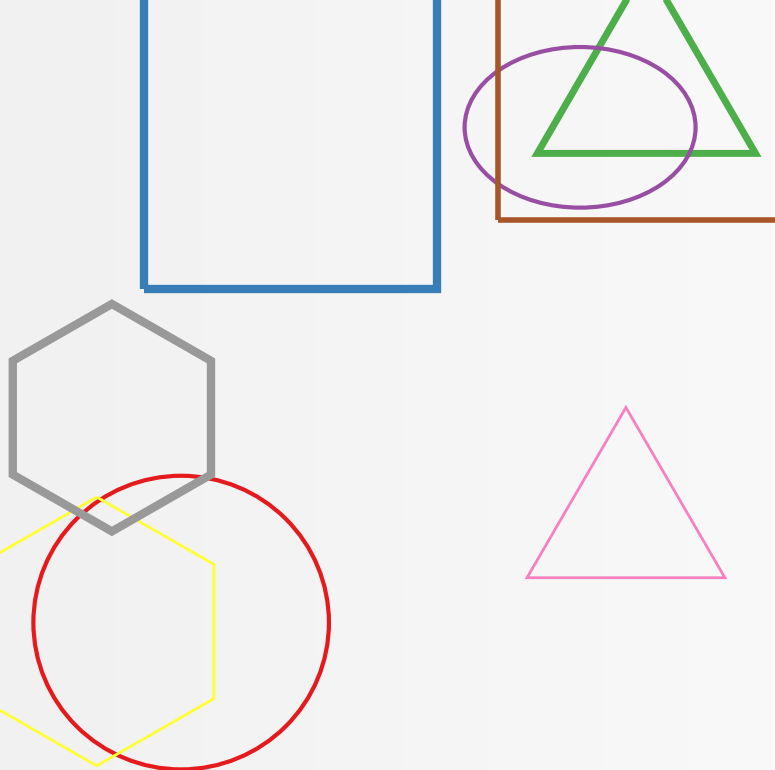[{"shape": "circle", "thickness": 1.5, "radius": 0.95, "center": [0.234, 0.191]}, {"shape": "square", "thickness": 3, "radius": 0.95, "center": [0.375, 0.814]}, {"shape": "triangle", "thickness": 2.5, "radius": 0.81, "center": [0.834, 0.882]}, {"shape": "oval", "thickness": 1.5, "radius": 0.74, "center": [0.749, 0.835]}, {"shape": "hexagon", "thickness": 1, "radius": 0.87, "center": [0.125, 0.18]}, {"shape": "square", "thickness": 2, "radius": 0.9, "center": [0.822, 0.894]}, {"shape": "triangle", "thickness": 1, "radius": 0.74, "center": [0.808, 0.323]}, {"shape": "hexagon", "thickness": 3, "radius": 0.74, "center": [0.144, 0.458]}]